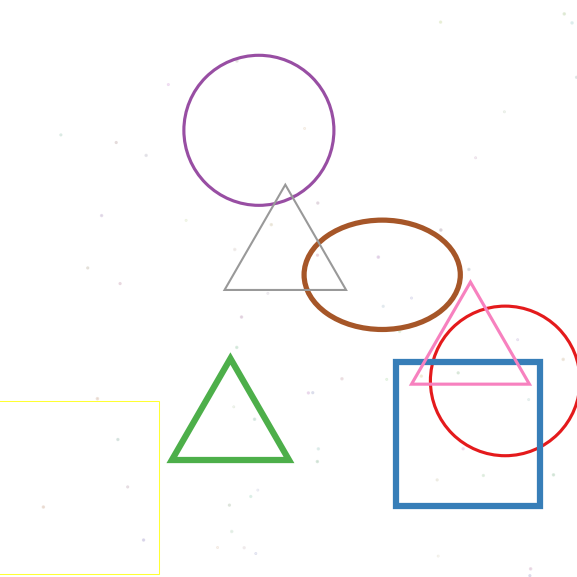[{"shape": "circle", "thickness": 1.5, "radius": 0.65, "center": [0.875, 0.34]}, {"shape": "square", "thickness": 3, "radius": 0.62, "center": [0.81, 0.247]}, {"shape": "triangle", "thickness": 3, "radius": 0.59, "center": [0.399, 0.261]}, {"shape": "circle", "thickness": 1.5, "radius": 0.65, "center": [0.448, 0.773]}, {"shape": "square", "thickness": 0.5, "radius": 0.75, "center": [0.125, 0.155]}, {"shape": "oval", "thickness": 2.5, "radius": 0.68, "center": [0.662, 0.523]}, {"shape": "triangle", "thickness": 1.5, "radius": 0.59, "center": [0.815, 0.393]}, {"shape": "triangle", "thickness": 1, "radius": 0.61, "center": [0.494, 0.558]}]